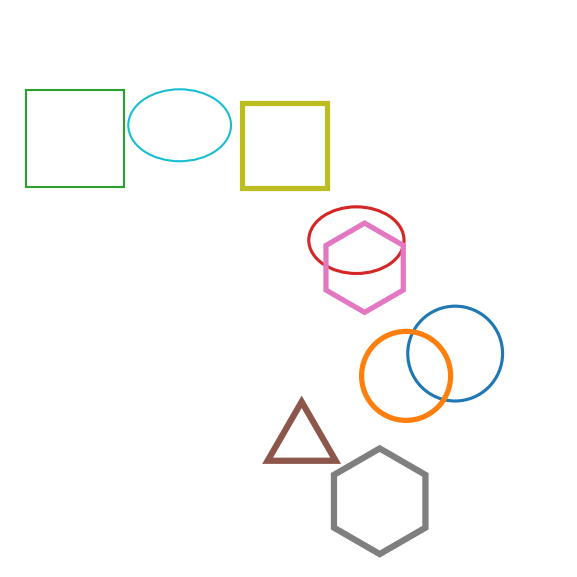[{"shape": "circle", "thickness": 1.5, "radius": 0.41, "center": [0.788, 0.387]}, {"shape": "circle", "thickness": 2.5, "radius": 0.39, "center": [0.703, 0.348]}, {"shape": "square", "thickness": 1, "radius": 0.42, "center": [0.13, 0.76]}, {"shape": "oval", "thickness": 1.5, "radius": 0.41, "center": [0.617, 0.583]}, {"shape": "triangle", "thickness": 3, "radius": 0.34, "center": [0.522, 0.235]}, {"shape": "hexagon", "thickness": 2.5, "radius": 0.39, "center": [0.631, 0.536]}, {"shape": "hexagon", "thickness": 3, "radius": 0.46, "center": [0.657, 0.131]}, {"shape": "square", "thickness": 2.5, "radius": 0.37, "center": [0.493, 0.747]}, {"shape": "oval", "thickness": 1, "radius": 0.44, "center": [0.311, 0.782]}]